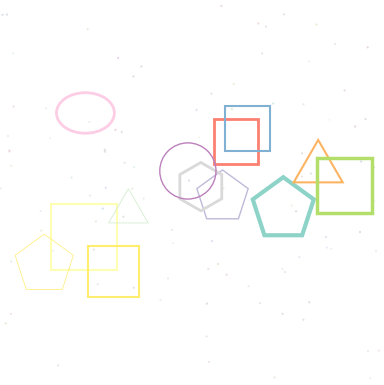[{"shape": "pentagon", "thickness": 3, "radius": 0.42, "center": [0.736, 0.456]}, {"shape": "square", "thickness": 1.5, "radius": 0.43, "center": [0.218, 0.385]}, {"shape": "pentagon", "thickness": 1, "radius": 0.35, "center": [0.578, 0.488]}, {"shape": "square", "thickness": 2, "radius": 0.29, "center": [0.613, 0.632]}, {"shape": "square", "thickness": 1.5, "radius": 0.29, "center": [0.643, 0.667]}, {"shape": "triangle", "thickness": 1.5, "radius": 0.37, "center": [0.826, 0.563]}, {"shape": "square", "thickness": 2.5, "radius": 0.36, "center": [0.895, 0.518]}, {"shape": "oval", "thickness": 2, "radius": 0.38, "center": [0.222, 0.707]}, {"shape": "hexagon", "thickness": 2, "radius": 0.31, "center": [0.522, 0.515]}, {"shape": "circle", "thickness": 1, "radius": 0.36, "center": [0.488, 0.556]}, {"shape": "triangle", "thickness": 0.5, "radius": 0.3, "center": [0.333, 0.451]}, {"shape": "square", "thickness": 1.5, "radius": 0.33, "center": [0.295, 0.296]}, {"shape": "pentagon", "thickness": 0.5, "radius": 0.4, "center": [0.115, 0.312]}]